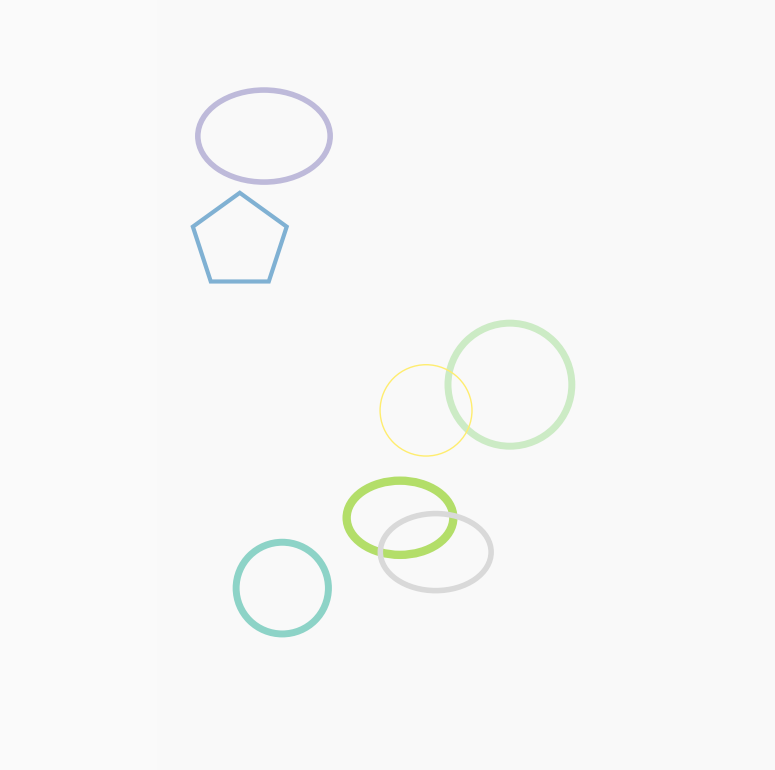[{"shape": "circle", "thickness": 2.5, "radius": 0.3, "center": [0.364, 0.236]}, {"shape": "oval", "thickness": 2, "radius": 0.43, "center": [0.341, 0.823]}, {"shape": "pentagon", "thickness": 1.5, "radius": 0.32, "center": [0.309, 0.686]}, {"shape": "oval", "thickness": 3, "radius": 0.34, "center": [0.516, 0.328]}, {"shape": "oval", "thickness": 2, "radius": 0.36, "center": [0.562, 0.283]}, {"shape": "circle", "thickness": 2.5, "radius": 0.4, "center": [0.658, 0.5]}, {"shape": "circle", "thickness": 0.5, "radius": 0.3, "center": [0.55, 0.467]}]